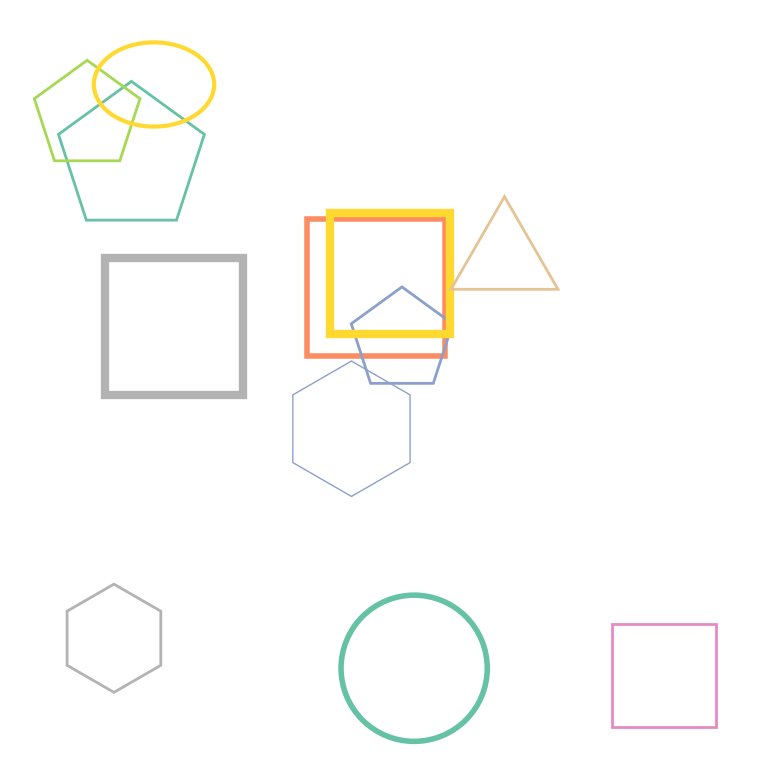[{"shape": "circle", "thickness": 2, "radius": 0.47, "center": [0.538, 0.132]}, {"shape": "pentagon", "thickness": 1, "radius": 0.5, "center": [0.171, 0.795]}, {"shape": "square", "thickness": 2, "radius": 0.45, "center": [0.488, 0.627]}, {"shape": "hexagon", "thickness": 0.5, "radius": 0.44, "center": [0.456, 0.443]}, {"shape": "pentagon", "thickness": 1, "radius": 0.35, "center": [0.522, 0.558]}, {"shape": "square", "thickness": 1, "radius": 0.34, "center": [0.862, 0.123]}, {"shape": "pentagon", "thickness": 1, "radius": 0.36, "center": [0.113, 0.85]}, {"shape": "oval", "thickness": 1.5, "radius": 0.39, "center": [0.2, 0.89]}, {"shape": "square", "thickness": 3, "radius": 0.39, "center": [0.506, 0.644]}, {"shape": "triangle", "thickness": 1, "radius": 0.4, "center": [0.655, 0.664]}, {"shape": "square", "thickness": 3, "radius": 0.45, "center": [0.226, 0.576]}, {"shape": "hexagon", "thickness": 1, "radius": 0.35, "center": [0.148, 0.171]}]